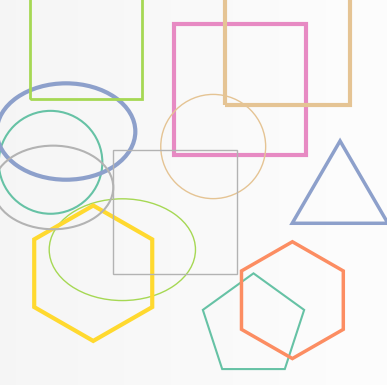[{"shape": "pentagon", "thickness": 1.5, "radius": 0.69, "center": [0.654, 0.153]}, {"shape": "circle", "thickness": 1.5, "radius": 0.67, "center": [0.13, 0.578]}, {"shape": "hexagon", "thickness": 2.5, "radius": 0.76, "center": [0.755, 0.22]}, {"shape": "oval", "thickness": 3, "radius": 0.89, "center": [0.17, 0.658]}, {"shape": "triangle", "thickness": 2.5, "radius": 0.71, "center": [0.878, 0.491]}, {"shape": "square", "thickness": 3, "radius": 0.85, "center": [0.619, 0.768]}, {"shape": "square", "thickness": 2, "radius": 0.72, "center": [0.222, 0.886]}, {"shape": "oval", "thickness": 1, "radius": 0.94, "center": [0.316, 0.351]}, {"shape": "hexagon", "thickness": 3, "radius": 0.88, "center": [0.241, 0.29]}, {"shape": "square", "thickness": 3, "radius": 0.81, "center": [0.743, 0.888]}, {"shape": "circle", "thickness": 1, "radius": 0.68, "center": [0.55, 0.619]}, {"shape": "square", "thickness": 1, "radius": 0.8, "center": [0.452, 0.45]}, {"shape": "oval", "thickness": 1.5, "radius": 0.78, "center": [0.137, 0.513]}]